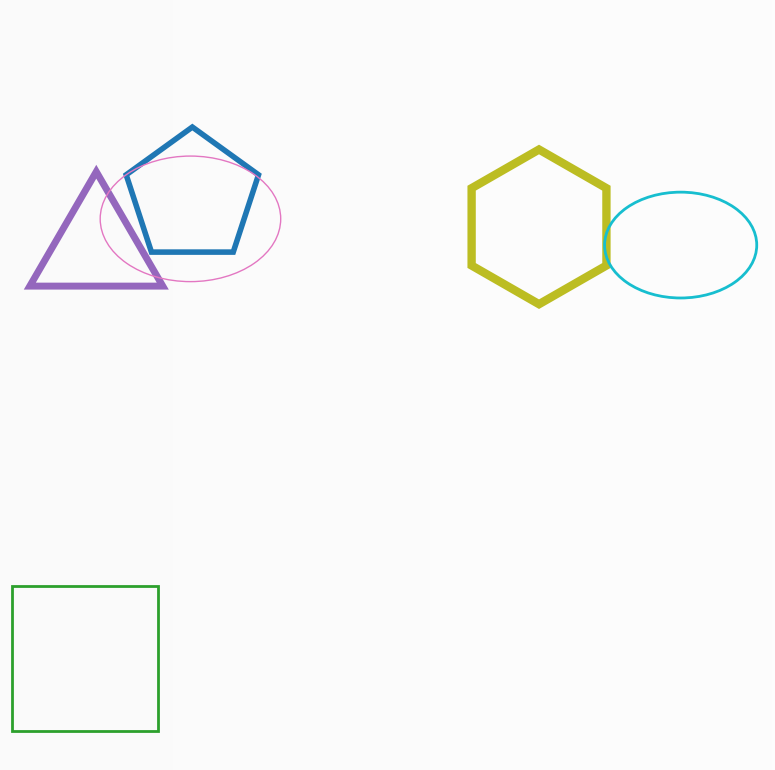[{"shape": "pentagon", "thickness": 2, "radius": 0.45, "center": [0.248, 0.745]}, {"shape": "square", "thickness": 1, "radius": 0.47, "center": [0.109, 0.145]}, {"shape": "triangle", "thickness": 2.5, "radius": 0.5, "center": [0.124, 0.678]}, {"shape": "oval", "thickness": 0.5, "radius": 0.58, "center": [0.246, 0.716]}, {"shape": "hexagon", "thickness": 3, "radius": 0.5, "center": [0.696, 0.705]}, {"shape": "oval", "thickness": 1, "radius": 0.49, "center": [0.878, 0.682]}]